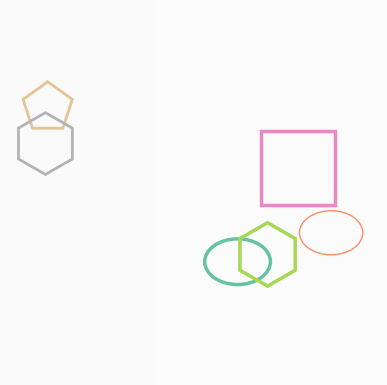[{"shape": "oval", "thickness": 2.5, "radius": 0.42, "center": [0.613, 0.32]}, {"shape": "oval", "thickness": 1, "radius": 0.41, "center": [0.855, 0.395]}, {"shape": "square", "thickness": 2.5, "radius": 0.48, "center": [0.77, 0.564]}, {"shape": "hexagon", "thickness": 2.5, "radius": 0.41, "center": [0.69, 0.339]}, {"shape": "pentagon", "thickness": 2, "radius": 0.33, "center": [0.123, 0.721]}, {"shape": "hexagon", "thickness": 2, "radius": 0.4, "center": [0.117, 0.627]}]